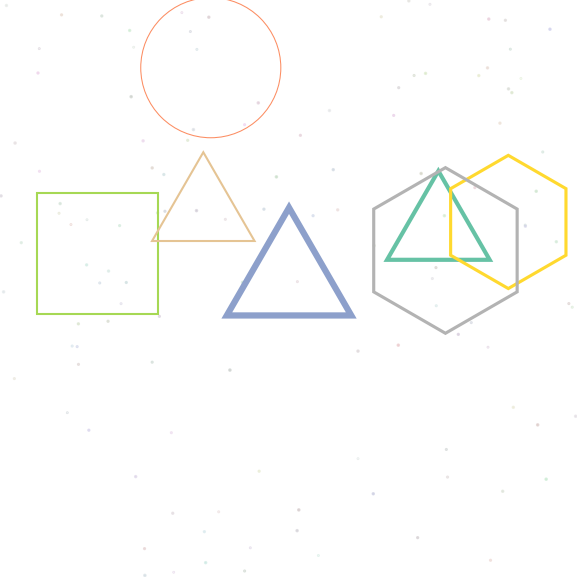[{"shape": "triangle", "thickness": 2, "radius": 0.51, "center": [0.759, 0.601]}, {"shape": "circle", "thickness": 0.5, "radius": 0.61, "center": [0.365, 0.882]}, {"shape": "triangle", "thickness": 3, "radius": 0.62, "center": [0.5, 0.515]}, {"shape": "square", "thickness": 1, "radius": 0.52, "center": [0.169, 0.56]}, {"shape": "hexagon", "thickness": 1.5, "radius": 0.58, "center": [0.88, 0.615]}, {"shape": "triangle", "thickness": 1, "radius": 0.51, "center": [0.352, 0.633]}, {"shape": "hexagon", "thickness": 1.5, "radius": 0.72, "center": [0.771, 0.565]}]